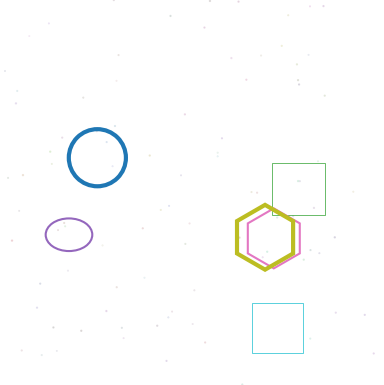[{"shape": "circle", "thickness": 3, "radius": 0.37, "center": [0.253, 0.59]}, {"shape": "square", "thickness": 0.5, "radius": 0.34, "center": [0.776, 0.509]}, {"shape": "oval", "thickness": 1.5, "radius": 0.3, "center": [0.179, 0.39]}, {"shape": "hexagon", "thickness": 1.5, "radius": 0.39, "center": [0.711, 0.381]}, {"shape": "hexagon", "thickness": 3, "radius": 0.42, "center": [0.688, 0.384]}, {"shape": "square", "thickness": 0.5, "radius": 0.33, "center": [0.721, 0.148]}]